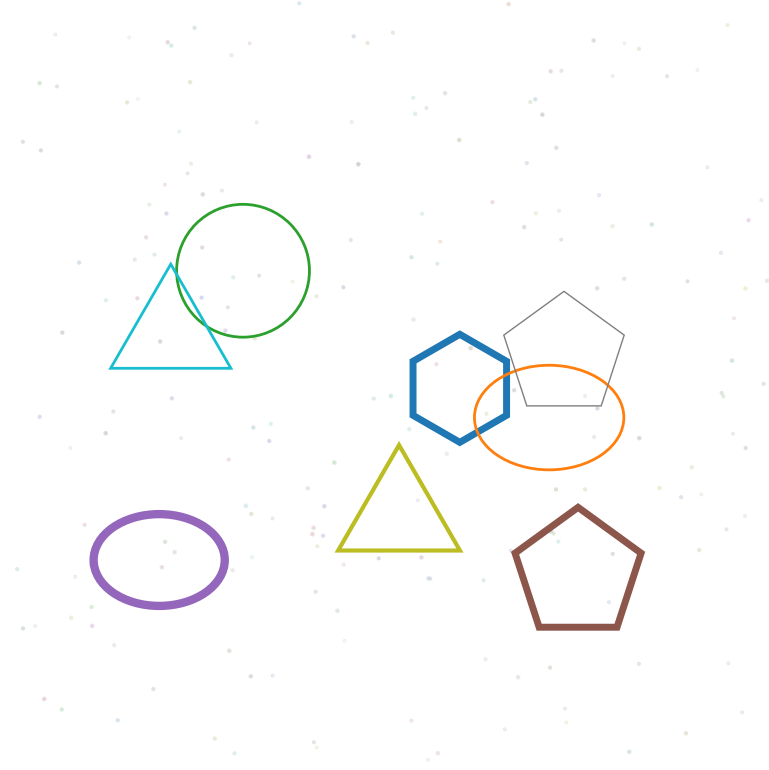[{"shape": "hexagon", "thickness": 2.5, "radius": 0.35, "center": [0.597, 0.496]}, {"shape": "oval", "thickness": 1, "radius": 0.49, "center": [0.713, 0.458]}, {"shape": "circle", "thickness": 1, "radius": 0.43, "center": [0.316, 0.648]}, {"shape": "oval", "thickness": 3, "radius": 0.43, "center": [0.207, 0.273]}, {"shape": "pentagon", "thickness": 2.5, "radius": 0.43, "center": [0.751, 0.255]}, {"shape": "pentagon", "thickness": 0.5, "radius": 0.41, "center": [0.732, 0.539]}, {"shape": "triangle", "thickness": 1.5, "radius": 0.46, "center": [0.518, 0.331]}, {"shape": "triangle", "thickness": 1, "radius": 0.45, "center": [0.222, 0.567]}]